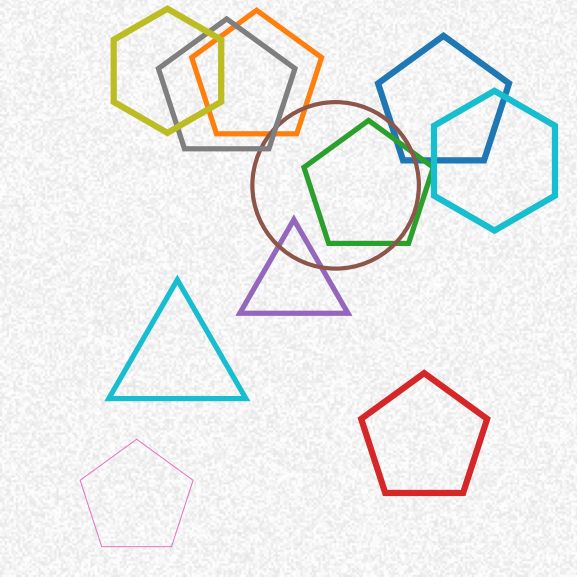[{"shape": "pentagon", "thickness": 3, "radius": 0.6, "center": [0.768, 0.818]}, {"shape": "pentagon", "thickness": 2.5, "radius": 0.59, "center": [0.444, 0.863]}, {"shape": "pentagon", "thickness": 2.5, "radius": 0.59, "center": [0.638, 0.673]}, {"shape": "pentagon", "thickness": 3, "radius": 0.57, "center": [0.735, 0.238]}, {"shape": "triangle", "thickness": 2.5, "radius": 0.54, "center": [0.509, 0.511]}, {"shape": "circle", "thickness": 2, "radius": 0.72, "center": [0.581, 0.678]}, {"shape": "pentagon", "thickness": 0.5, "radius": 0.51, "center": [0.237, 0.136]}, {"shape": "pentagon", "thickness": 2.5, "radius": 0.62, "center": [0.393, 0.842]}, {"shape": "hexagon", "thickness": 3, "radius": 0.54, "center": [0.29, 0.877]}, {"shape": "triangle", "thickness": 2.5, "radius": 0.69, "center": [0.307, 0.378]}, {"shape": "hexagon", "thickness": 3, "radius": 0.6, "center": [0.856, 0.721]}]